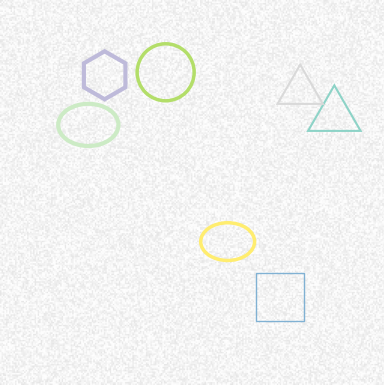[{"shape": "triangle", "thickness": 1.5, "radius": 0.39, "center": [0.868, 0.699]}, {"shape": "hexagon", "thickness": 3, "radius": 0.31, "center": [0.272, 0.804]}, {"shape": "square", "thickness": 1, "radius": 0.31, "center": [0.728, 0.228]}, {"shape": "circle", "thickness": 2.5, "radius": 0.37, "center": [0.43, 0.812]}, {"shape": "triangle", "thickness": 1.5, "radius": 0.34, "center": [0.78, 0.764]}, {"shape": "oval", "thickness": 3, "radius": 0.39, "center": [0.229, 0.676]}, {"shape": "oval", "thickness": 2.5, "radius": 0.35, "center": [0.591, 0.372]}]